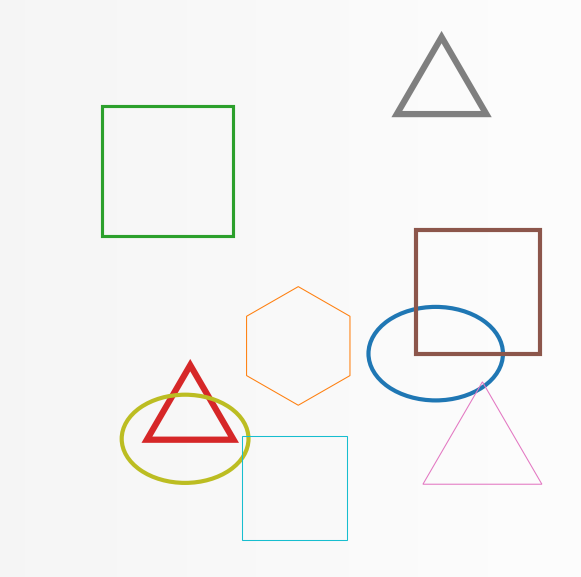[{"shape": "oval", "thickness": 2, "radius": 0.58, "center": [0.75, 0.387]}, {"shape": "hexagon", "thickness": 0.5, "radius": 0.51, "center": [0.513, 0.4]}, {"shape": "square", "thickness": 1.5, "radius": 0.56, "center": [0.288, 0.703]}, {"shape": "triangle", "thickness": 3, "radius": 0.43, "center": [0.327, 0.281]}, {"shape": "square", "thickness": 2, "radius": 0.54, "center": [0.822, 0.493]}, {"shape": "triangle", "thickness": 0.5, "radius": 0.59, "center": [0.83, 0.22]}, {"shape": "triangle", "thickness": 3, "radius": 0.44, "center": [0.76, 0.846]}, {"shape": "oval", "thickness": 2, "radius": 0.55, "center": [0.318, 0.239]}, {"shape": "square", "thickness": 0.5, "radius": 0.45, "center": [0.506, 0.154]}]